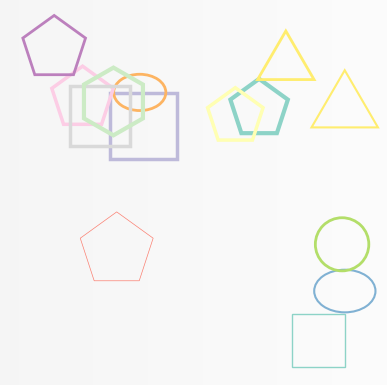[{"shape": "square", "thickness": 1, "radius": 0.34, "center": [0.822, 0.115]}, {"shape": "pentagon", "thickness": 3, "radius": 0.39, "center": [0.669, 0.717]}, {"shape": "pentagon", "thickness": 2.5, "radius": 0.38, "center": [0.607, 0.697]}, {"shape": "square", "thickness": 2.5, "radius": 0.43, "center": [0.37, 0.673]}, {"shape": "pentagon", "thickness": 0.5, "radius": 0.49, "center": [0.301, 0.351]}, {"shape": "oval", "thickness": 1.5, "radius": 0.4, "center": [0.89, 0.244]}, {"shape": "oval", "thickness": 2, "radius": 0.34, "center": [0.361, 0.76]}, {"shape": "circle", "thickness": 2, "radius": 0.34, "center": [0.883, 0.365]}, {"shape": "pentagon", "thickness": 2.5, "radius": 0.42, "center": [0.213, 0.745]}, {"shape": "square", "thickness": 2.5, "radius": 0.39, "center": [0.257, 0.699]}, {"shape": "pentagon", "thickness": 2, "radius": 0.43, "center": [0.14, 0.875]}, {"shape": "hexagon", "thickness": 3, "radius": 0.44, "center": [0.293, 0.736]}, {"shape": "triangle", "thickness": 2, "radius": 0.42, "center": [0.738, 0.835]}, {"shape": "triangle", "thickness": 1.5, "radius": 0.49, "center": [0.89, 0.719]}]